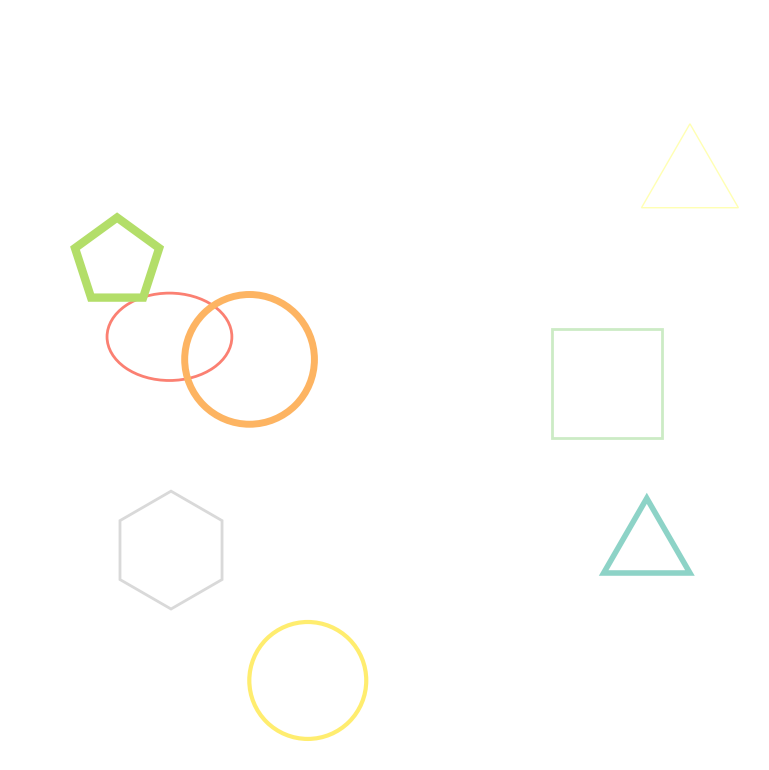[{"shape": "triangle", "thickness": 2, "radius": 0.32, "center": [0.84, 0.288]}, {"shape": "triangle", "thickness": 0.5, "radius": 0.36, "center": [0.896, 0.767]}, {"shape": "oval", "thickness": 1, "radius": 0.41, "center": [0.22, 0.563]}, {"shape": "circle", "thickness": 2.5, "radius": 0.42, "center": [0.324, 0.533]}, {"shape": "pentagon", "thickness": 3, "radius": 0.29, "center": [0.152, 0.66]}, {"shape": "hexagon", "thickness": 1, "radius": 0.38, "center": [0.222, 0.286]}, {"shape": "square", "thickness": 1, "radius": 0.35, "center": [0.788, 0.502]}, {"shape": "circle", "thickness": 1.5, "radius": 0.38, "center": [0.4, 0.116]}]